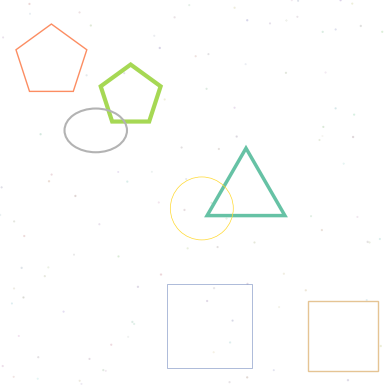[{"shape": "triangle", "thickness": 2.5, "radius": 0.58, "center": [0.639, 0.498]}, {"shape": "pentagon", "thickness": 1, "radius": 0.48, "center": [0.133, 0.841]}, {"shape": "square", "thickness": 0.5, "radius": 0.55, "center": [0.544, 0.153]}, {"shape": "pentagon", "thickness": 3, "radius": 0.41, "center": [0.339, 0.751]}, {"shape": "circle", "thickness": 0.5, "radius": 0.41, "center": [0.524, 0.459]}, {"shape": "square", "thickness": 1, "radius": 0.46, "center": [0.891, 0.127]}, {"shape": "oval", "thickness": 1.5, "radius": 0.41, "center": [0.249, 0.661]}]